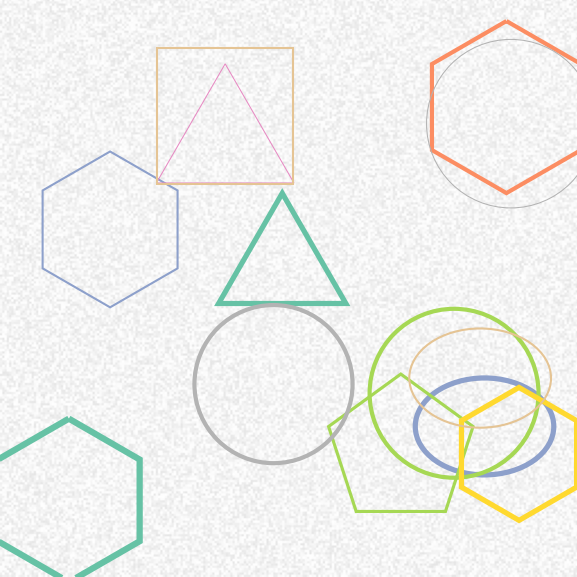[{"shape": "triangle", "thickness": 2.5, "radius": 0.64, "center": [0.489, 0.537]}, {"shape": "hexagon", "thickness": 3, "radius": 0.71, "center": [0.119, 0.133]}, {"shape": "hexagon", "thickness": 2, "radius": 0.74, "center": [0.877, 0.814]}, {"shape": "oval", "thickness": 2.5, "radius": 0.6, "center": [0.839, 0.261]}, {"shape": "hexagon", "thickness": 1, "radius": 0.67, "center": [0.191, 0.602]}, {"shape": "triangle", "thickness": 0.5, "radius": 0.69, "center": [0.39, 0.751]}, {"shape": "pentagon", "thickness": 1.5, "radius": 0.66, "center": [0.694, 0.22]}, {"shape": "circle", "thickness": 2, "radius": 0.73, "center": [0.786, 0.318]}, {"shape": "hexagon", "thickness": 2.5, "radius": 0.58, "center": [0.899, 0.213]}, {"shape": "oval", "thickness": 1, "radius": 0.61, "center": [0.831, 0.344]}, {"shape": "square", "thickness": 1, "radius": 0.59, "center": [0.389, 0.799]}, {"shape": "circle", "thickness": 0.5, "radius": 0.73, "center": [0.885, 0.785]}, {"shape": "circle", "thickness": 2, "radius": 0.68, "center": [0.474, 0.334]}]